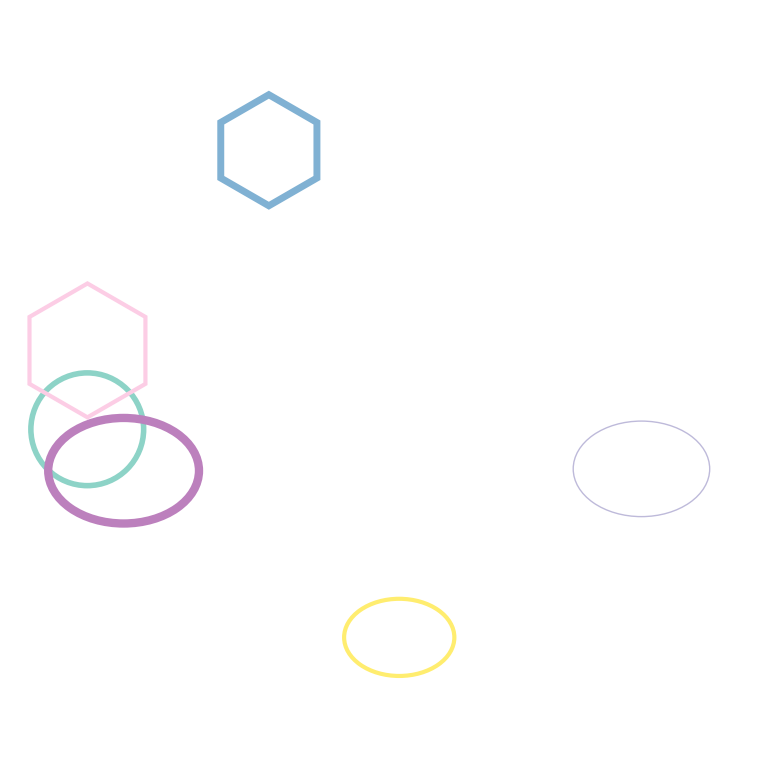[{"shape": "circle", "thickness": 2, "radius": 0.37, "center": [0.113, 0.443]}, {"shape": "oval", "thickness": 0.5, "radius": 0.44, "center": [0.833, 0.391]}, {"shape": "hexagon", "thickness": 2.5, "radius": 0.36, "center": [0.349, 0.805]}, {"shape": "hexagon", "thickness": 1.5, "radius": 0.43, "center": [0.114, 0.545]}, {"shape": "oval", "thickness": 3, "radius": 0.49, "center": [0.161, 0.389]}, {"shape": "oval", "thickness": 1.5, "radius": 0.36, "center": [0.518, 0.172]}]